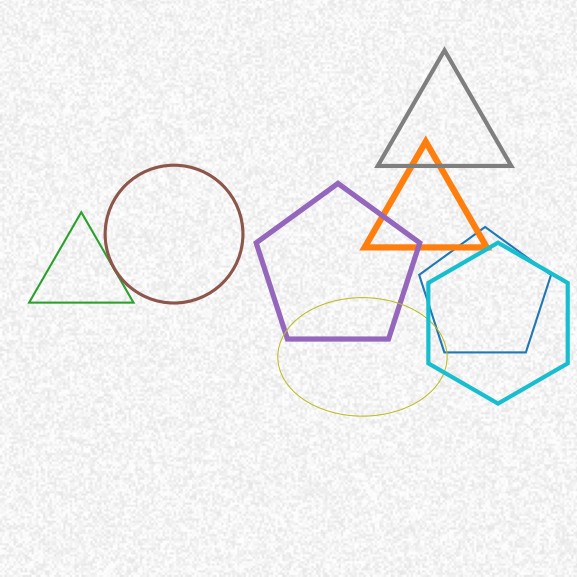[{"shape": "pentagon", "thickness": 1, "radius": 0.6, "center": [0.84, 0.486]}, {"shape": "triangle", "thickness": 3, "radius": 0.61, "center": [0.737, 0.632]}, {"shape": "triangle", "thickness": 1, "radius": 0.52, "center": [0.141, 0.527]}, {"shape": "pentagon", "thickness": 2.5, "radius": 0.74, "center": [0.585, 0.533]}, {"shape": "circle", "thickness": 1.5, "radius": 0.6, "center": [0.301, 0.594]}, {"shape": "triangle", "thickness": 2, "radius": 0.67, "center": [0.77, 0.779]}, {"shape": "oval", "thickness": 0.5, "radius": 0.73, "center": [0.628, 0.381]}, {"shape": "hexagon", "thickness": 2, "radius": 0.7, "center": [0.862, 0.44]}]